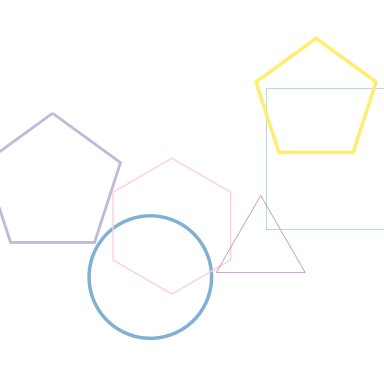[{"shape": "square", "thickness": 0.5, "radius": 0.92, "center": [0.874, 0.589]}, {"shape": "pentagon", "thickness": 2, "radius": 0.93, "center": [0.137, 0.52]}, {"shape": "circle", "thickness": 2.5, "radius": 0.8, "center": [0.39, 0.28]}, {"shape": "hexagon", "thickness": 1, "radius": 0.88, "center": [0.446, 0.413]}, {"shape": "triangle", "thickness": 0.5, "radius": 0.67, "center": [0.677, 0.359]}, {"shape": "pentagon", "thickness": 2.5, "radius": 0.82, "center": [0.821, 0.736]}]